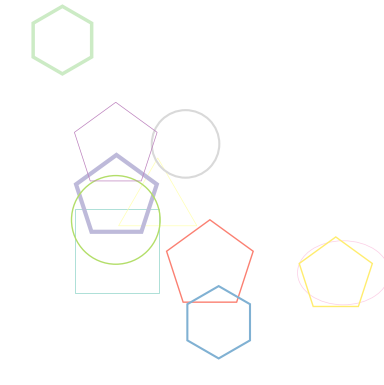[{"shape": "square", "thickness": 0.5, "radius": 0.54, "center": [0.303, 0.347]}, {"shape": "triangle", "thickness": 0.5, "radius": 0.59, "center": [0.41, 0.472]}, {"shape": "pentagon", "thickness": 3, "radius": 0.55, "center": [0.302, 0.487]}, {"shape": "pentagon", "thickness": 1, "radius": 0.59, "center": [0.545, 0.311]}, {"shape": "hexagon", "thickness": 1.5, "radius": 0.47, "center": [0.568, 0.163]}, {"shape": "circle", "thickness": 1, "radius": 0.58, "center": [0.301, 0.429]}, {"shape": "oval", "thickness": 0.5, "radius": 0.59, "center": [0.892, 0.291]}, {"shape": "circle", "thickness": 1.5, "radius": 0.44, "center": [0.482, 0.626]}, {"shape": "pentagon", "thickness": 0.5, "radius": 0.56, "center": [0.301, 0.621]}, {"shape": "hexagon", "thickness": 2.5, "radius": 0.44, "center": [0.162, 0.896]}, {"shape": "pentagon", "thickness": 1, "radius": 0.5, "center": [0.872, 0.285]}]